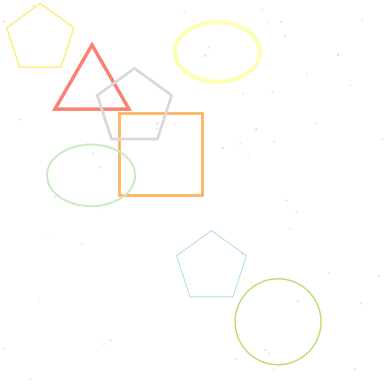[{"shape": "pentagon", "thickness": 0.5, "radius": 0.48, "center": [0.549, 0.306]}, {"shape": "oval", "thickness": 3, "radius": 0.55, "center": [0.565, 0.865]}, {"shape": "triangle", "thickness": 2.5, "radius": 0.56, "center": [0.239, 0.772]}, {"shape": "square", "thickness": 2, "radius": 0.54, "center": [0.418, 0.6]}, {"shape": "circle", "thickness": 1, "radius": 0.56, "center": [0.722, 0.164]}, {"shape": "pentagon", "thickness": 2, "radius": 0.51, "center": [0.349, 0.721]}, {"shape": "oval", "thickness": 1.5, "radius": 0.57, "center": [0.237, 0.544]}, {"shape": "pentagon", "thickness": 1, "radius": 0.46, "center": [0.105, 0.9]}]